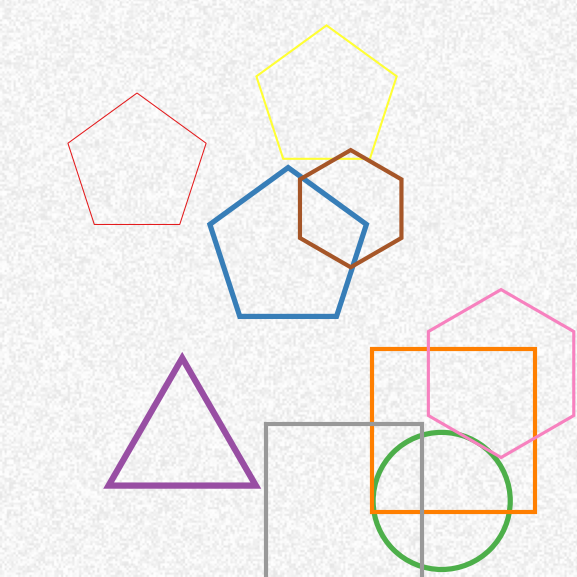[{"shape": "pentagon", "thickness": 0.5, "radius": 0.63, "center": [0.237, 0.712]}, {"shape": "pentagon", "thickness": 2.5, "radius": 0.71, "center": [0.499, 0.567]}, {"shape": "circle", "thickness": 2.5, "radius": 0.59, "center": [0.765, 0.132]}, {"shape": "triangle", "thickness": 3, "radius": 0.74, "center": [0.316, 0.232]}, {"shape": "square", "thickness": 2, "radius": 0.71, "center": [0.785, 0.254]}, {"shape": "pentagon", "thickness": 1, "radius": 0.64, "center": [0.565, 0.827]}, {"shape": "hexagon", "thickness": 2, "radius": 0.51, "center": [0.607, 0.638]}, {"shape": "hexagon", "thickness": 1.5, "radius": 0.73, "center": [0.868, 0.352]}, {"shape": "square", "thickness": 2, "radius": 0.68, "center": [0.595, 0.129]}]